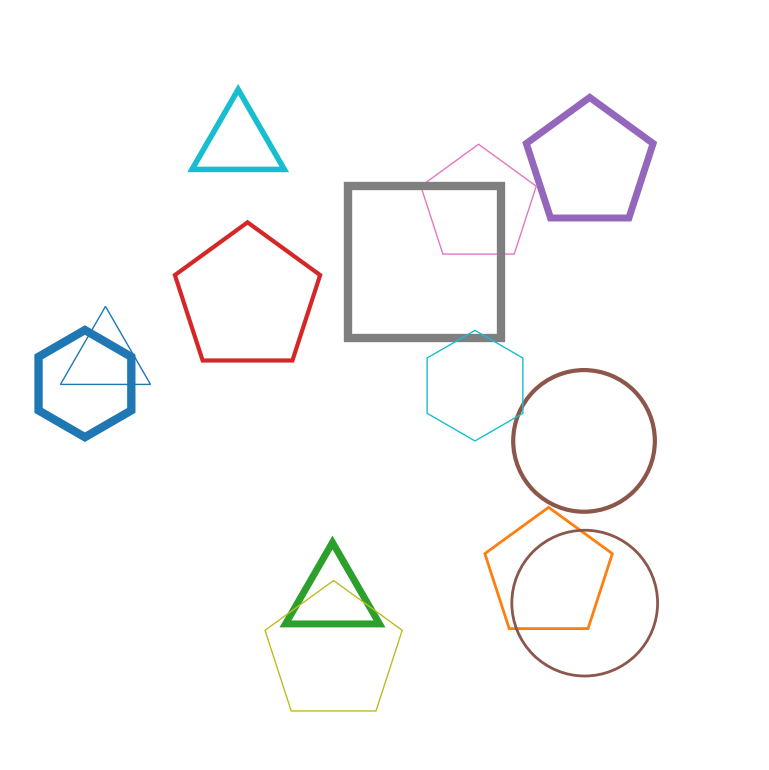[{"shape": "triangle", "thickness": 0.5, "radius": 0.34, "center": [0.137, 0.535]}, {"shape": "hexagon", "thickness": 3, "radius": 0.35, "center": [0.11, 0.502]}, {"shape": "pentagon", "thickness": 1, "radius": 0.44, "center": [0.712, 0.254]}, {"shape": "triangle", "thickness": 2.5, "radius": 0.35, "center": [0.432, 0.225]}, {"shape": "pentagon", "thickness": 1.5, "radius": 0.5, "center": [0.321, 0.612]}, {"shape": "pentagon", "thickness": 2.5, "radius": 0.43, "center": [0.766, 0.787]}, {"shape": "circle", "thickness": 1, "radius": 0.47, "center": [0.759, 0.217]}, {"shape": "circle", "thickness": 1.5, "radius": 0.46, "center": [0.758, 0.427]}, {"shape": "pentagon", "thickness": 0.5, "radius": 0.39, "center": [0.621, 0.734]}, {"shape": "square", "thickness": 3, "radius": 0.5, "center": [0.552, 0.66]}, {"shape": "pentagon", "thickness": 0.5, "radius": 0.47, "center": [0.433, 0.152]}, {"shape": "triangle", "thickness": 2, "radius": 0.35, "center": [0.309, 0.815]}, {"shape": "hexagon", "thickness": 0.5, "radius": 0.36, "center": [0.617, 0.499]}]